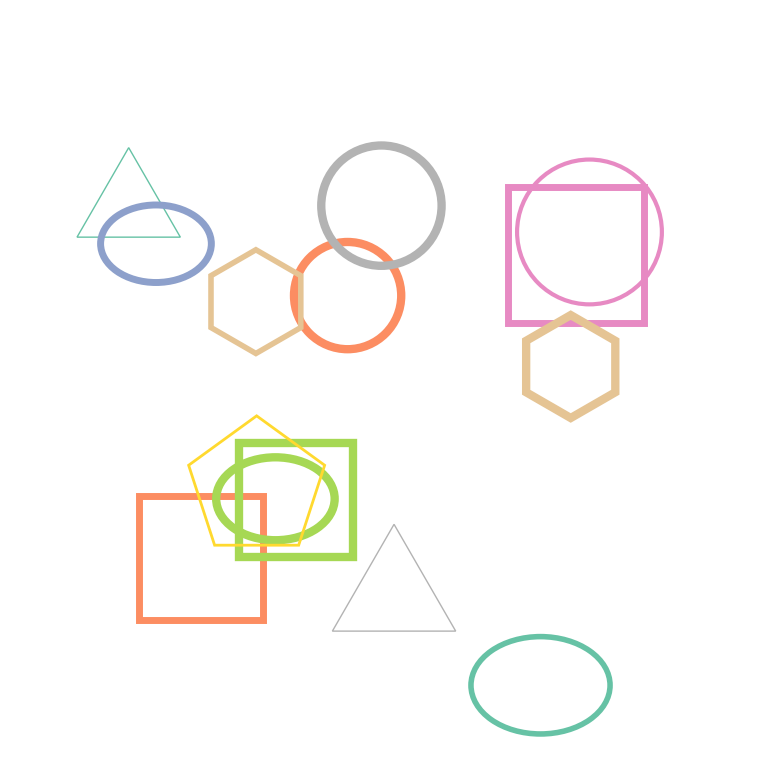[{"shape": "triangle", "thickness": 0.5, "radius": 0.39, "center": [0.167, 0.731]}, {"shape": "oval", "thickness": 2, "radius": 0.45, "center": [0.702, 0.11]}, {"shape": "square", "thickness": 2.5, "radius": 0.4, "center": [0.261, 0.275]}, {"shape": "circle", "thickness": 3, "radius": 0.35, "center": [0.451, 0.616]}, {"shape": "oval", "thickness": 2.5, "radius": 0.36, "center": [0.203, 0.683]}, {"shape": "square", "thickness": 2.5, "radius": 0.44, "center": [0.748, 0.669]}, {"shape": "circle", "thickness": 1.5, "radius": 0.47, "center": [0.766, 0.699]}, {"shape": "square", "thickness": 3, "radius": 0.37, "center": [0.384, 0.35]}, {"shape": "oval", "thickness": 3, "radius": 0.38, "center": [0.358, 0.352]}, {"shape": "pentagon", "thickness": 1, "radius": 0.46, "center": [0.333, 0.367]}, {"shape": "hexagon", "thickness": 3, "radius": 0.33, "center": [0.741, 0.524]}, {"shape": "hexagon", "thickness": 2, "radius": 0.34, "center": [0.332, 0.608]}, {"shape": "circle", "thickness": 3, "radius": 0.39, "center": [0.495, 0.733]}, {"shape": "triangle", "thickness": 0.5, "radius": 0.46, "center": [0.512, 0.227]}]